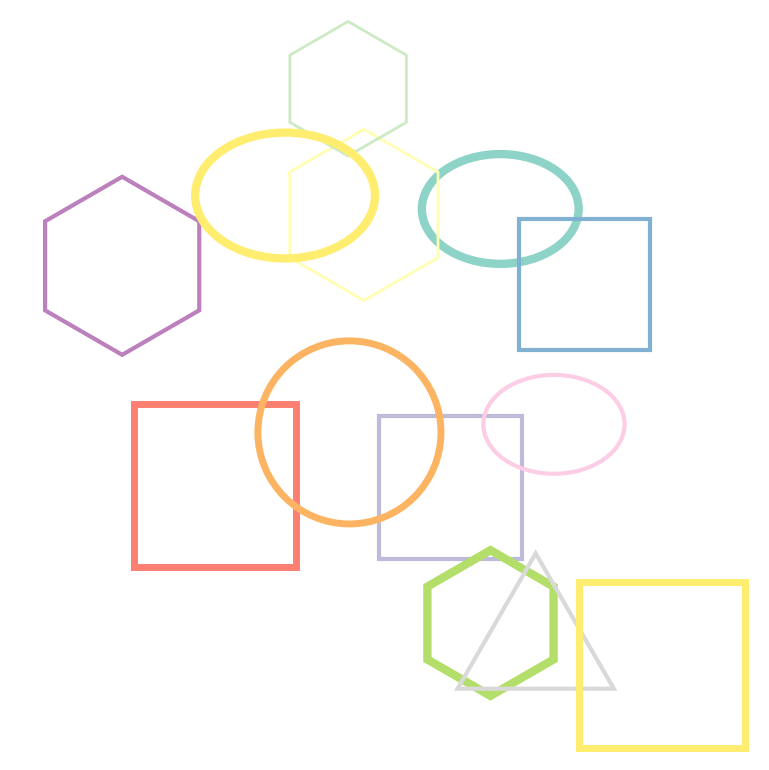[{"shape": "oval", "thickness": 3, "radius": 0.51, "center": [0.65, 0.729]}, {"shape": "hexagon", "thickness": 1, "radius": 0.56, "center": [0.473, 0.721]}, {"shape": "square", "thickness": 1.5, "radius": 0.46, "center": [0.585, 0.367]}, {"shape": "square", "thickness": 2.5, "radius": 0.53, "center": [0.279, 0.369]}, {"shape": "square", "thickness": 1.5, "radius": 0.43, "center": [0.759, 0.63]}, {"shape": "circle", "thickness": 2.5, "radius": 0.59, "center": [0.454, 0.438]}, {"shape": "hexagon", "thickness": 3, "radius": 0.47, "center": [0.637, 0.191]}, {"shape": "oval", "thickness": 1.5, "radius": 0.46, "center": [0.719, 0.449]}, {"shape": "triangle", "thickness": 1.5, "radius": 0.59, "center": [0.696, 0.164]}, {"shape": "hexagon", "thickness": 1.5, "radius": 0.58, "center": [0.159, 0.655]}, {"shape": "hexagon", "thickness": 1, "radius": 0.44, "center": [0.452, 0.885]}, {"shape": "oval", "thickness": 3, "radius": 0.58, "center": [0.37, 0.746]}, {"shape": "square", "thickness": 2.5, "radius": 0.54, "center": [0.859, 0.136]}]